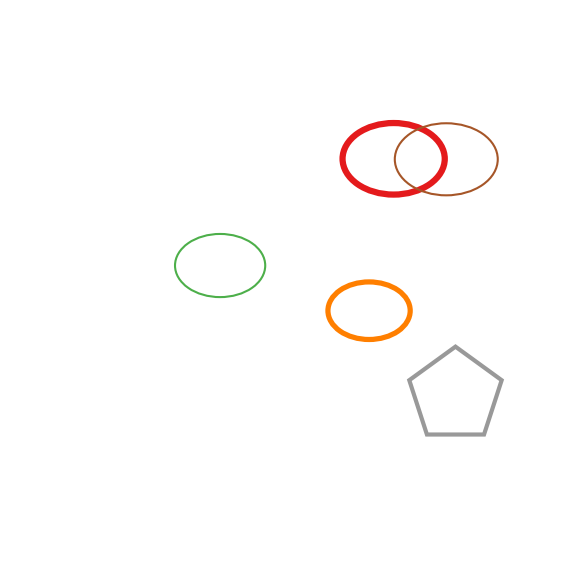[{"shape": "oval", "thickness": 3, "radius": 0.44, "center": [0.682, 0.724]}, {"shape": "oval", "thickness": 1, "radius": 0.39, "center": [0.381, 0.539]}, {"shape": "oval", "thickness": 2.5, "radius": 0.36, "center": [0.639, 0.461]}, {"shape": "oval", "thickness": 1, "radius": 0.45, "center": [0.773, 0.723]}, {"shape": "pentagon", "thickness": 2, "radius": 0.42, "center": [0.789, 0.315]}]